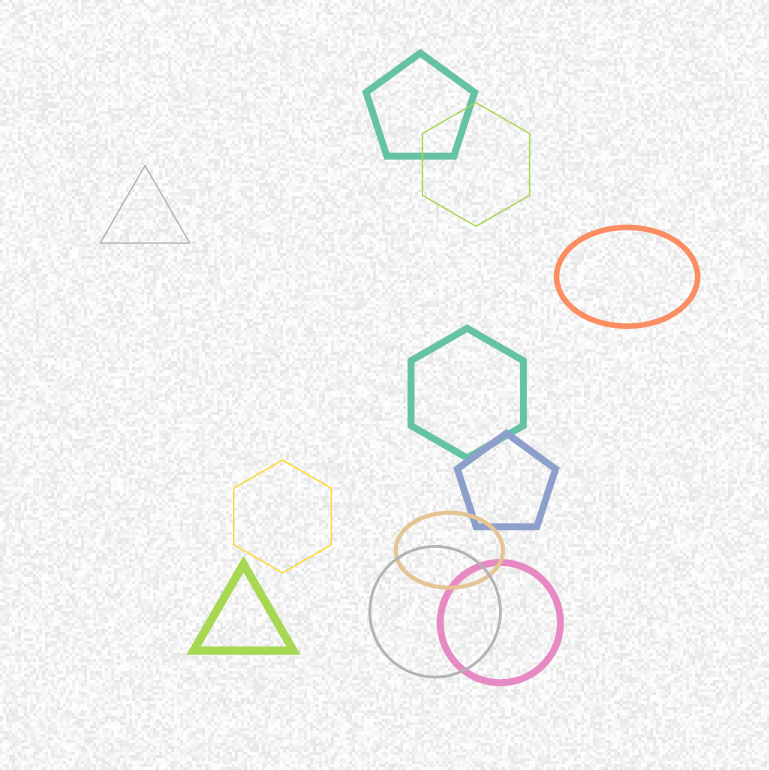[{"shape": "hexagon", "thickness": 2.5, "radius": 0.42, "center": [0.607, 0.489]}, {"shape": "pentagon", "thickness": 2.5, "radius": 0.37, "center": [0.546, 0.857]}, {"shape": "oval", "thickness": 2, "radius": 0.46, "center": [0.814, 0.641]}, {"shape": "pentagon", "thickness": 2.5, "radius": 0.34, "center": [0.658, 0.37]}, {"shape": "circle", "thickness": 2.5, "radius": 0.39, "center": [0.65, 0.191]}, {"shape": "triangle", "thickness": 3, "radius": 0.37, "center": [0.316, 0.193]}, {"shape": "hexagon", "thickness": 0.5, "radius": 0.4, "center": [0.618, 0.786]}, {"shape": "hexagon", "thickness": 0.5, "radius": 0.37, "center": [0.367, 0.329]}, {"shape": "oval", "thickness": 1.5, "radius": 0.35, "center": [0.584, 0.285]}, {"shape": "circle", "thickness": 1, "radius": 0.42, "center": [0.565, 0.206]}, {"shape": "triangle", "thickness": 0.5, "radius": 0.34, "center": [0.188, 0.718]}]